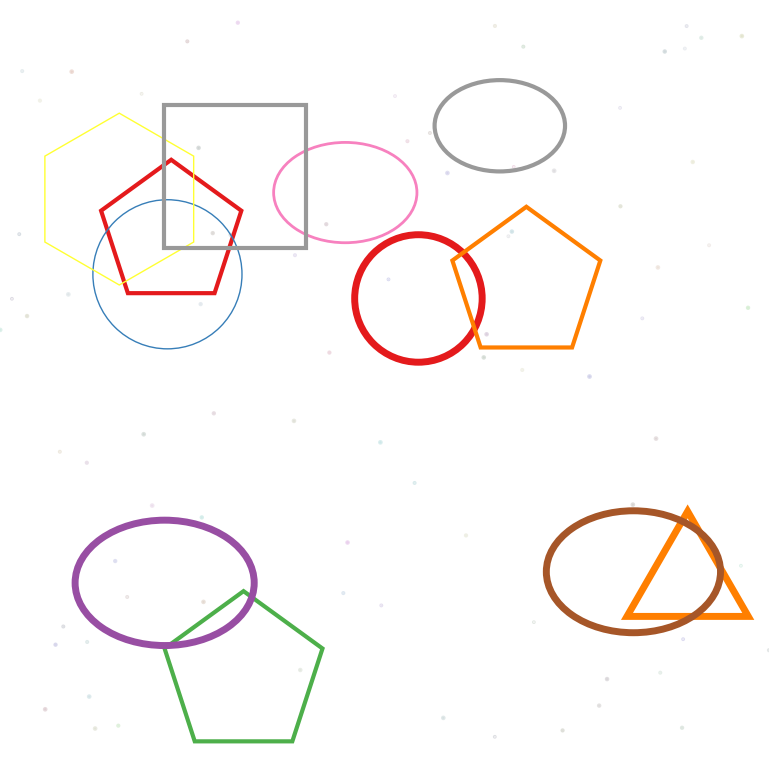[{"shape": "circle", "thickness": 2.5, "radius": 0.41, "center": [0.543, 0.612]}, {"shape": "pentagon", "thickness": 1.5, "radius": 0.48, "center": [0.222, 0.697]}, {"shape": "circle", "thickness": 0.5, "radius": 0.48, "center": [0.217, 0.644]}, {"shape": "pentagon", "thickness": 1.5, "radius": 0.54, "center": [0.316, 0.124]}, {"shape": "oval", "thickness": 2.5, "radius": 0.58, "center": [0.214, 0.243]}, {"shape": "triangle", "thickness": 2.5, "radius": 0.45, "center": [0.893, 0.245]}, {"shape": "pentagon", "thickness": 1.5, "radius": 0.51, "center": [0.684, 0.63]}, {"shape": "hexagon", "thickness": 0.5, "radius": 0.56, "center": [0.155, 0.741]}, {"shape": "oval", "thickness": 2.5, "radius": 0.57, "center": [0.823, 0.257]}, {"shape": "oval", "thickness": 1, "radius": 0.47, "center": [0.448, 0.75]}, {"shape": "oval", "thickness": 1.5, "radius": 0.42, "center": [0.649, 0.837]}, {"shape": "square", "thickness": 1.5, "radius": 0.46, "center": [0.305, 0.771]}]